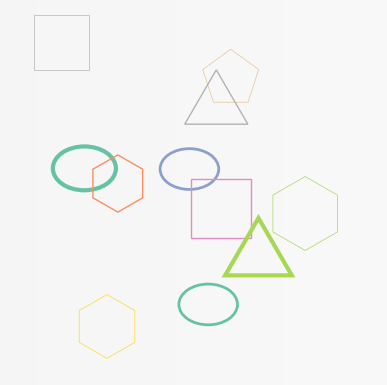[{"shape": "oval", "thickness": 3, "radius": 0.41, "center": [0.218, 0.563]}, {"shape": "oval", "thickness": 2, "radius": 0.38, "center": [0.537, 0.209]}, {"shape": "hexagon", "thickness": 1, "radius": 0.37, "center": [0.304, 0.523]}, {"shape": "oval", "thickness": 2, "radius": 0.38, "center": [0.489, 0.561]}, {"shape": "square", "thickness": 1, "radius": 0.39, "center": [0.57, 0.458]}, {"shape": "triangle", "thickness": 3, "radius": 0.5, "center": [0.667, 0.334]}, {"shape": "hexagon", "thickness": 0.5, "radius": 0.48, "center": [0.787, 0.445]}, {"shape": "hexagon", "thickness": 0.5, "radius": 0.41, "center": [0.276, 0.152]}, {"shape": "pentagon", "thickness": 0.5, "radius": 0.38, "center": [0.595, 0.796]}, {"shape": "square", "thickness": 0.5, "radius": 0.36, "center": [0.159, 0.889]}, {"shape": "triangle", "thickness": 1, "radius": 0.47, "center": [0.558, 0.724]}]